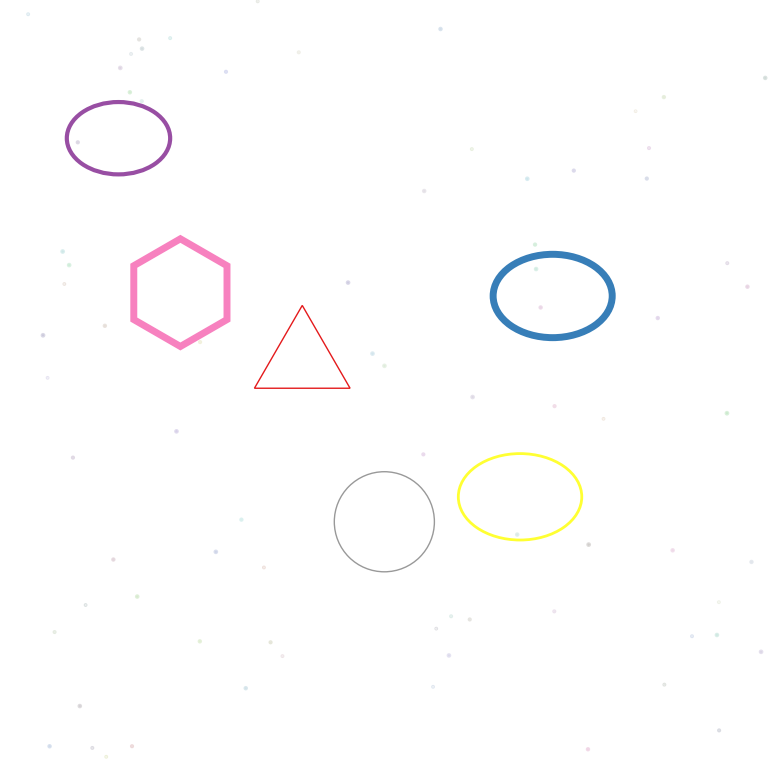[{"shape": "triangle", "thickness": 0.5, "radius": 0.36, "center": [0.393, 0.532]}, {"shape": "oval", "thickness": 2.5, "radius": 0.39, "center": [0.718, 0.616]}, {"shape": "oval", "thickness": 1.5, "radius": 0.34, "center": [0.154, 0.821]}, {"shape": "oval", "thickness": 1, "radius": 0.4, "center": [0.675, 0.355]}, {"shape": "hexagon", "thickness": 2.5, "radius": 0.35, "center": [0.234, 0.62]}, {"shape": "circle", "thickness": 0.5, "radius": 0.32, "center": [0.499, 0.322]}]